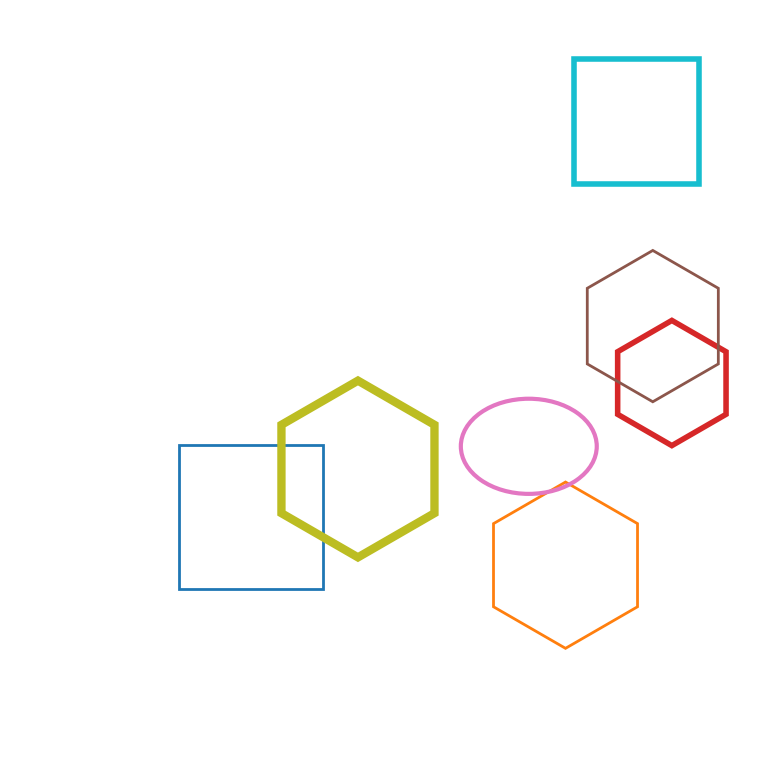[{"shape": "square", "thickness": 1, "radius": 0.47, "center": [0.326, 0.329]}, {"shape": "hexagon", "thickness": 1, "radius": 0.54, "center": [0.734, 0.266]}, {"shape": "hexagon", "thickness": 2, "radius": 0.41, "center": [0.873, 0.503]}, {"shape": "hexagon", "thickness": 1, "radius": 0.49, "center": [0.848, 0.576]}, {"shape": "oval", "thickness": 1.5, "radius": 0.44, "center": [0.687, 0.42]}, {"shape": "hexagon", "thickness": 3, "radius": 0.57, "center": [0.465, 0.391]}, {"shape": "square", "thickness": 2, "radius": 0.41, "center": [0.827, 0.842]}]